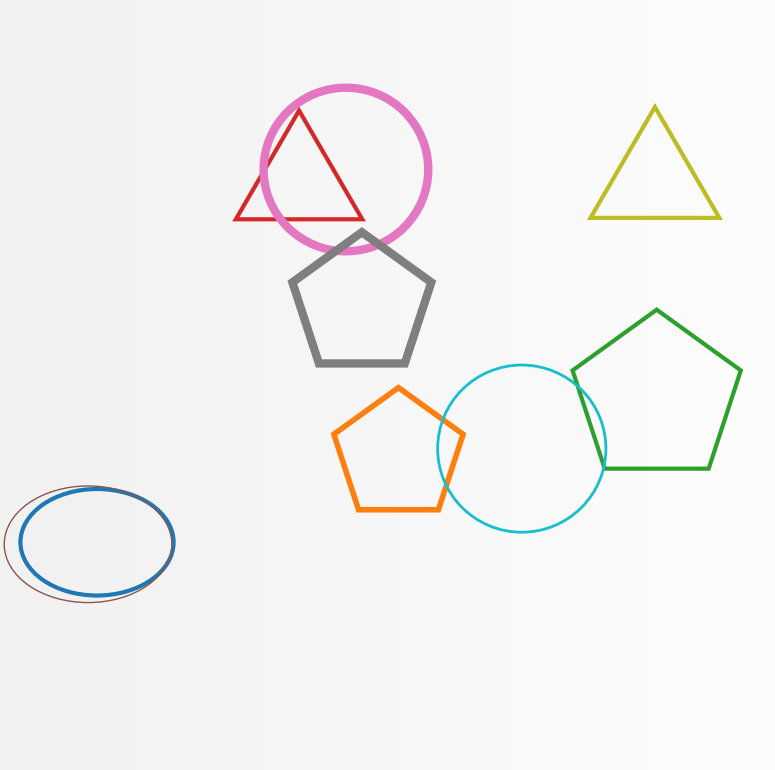[{"shape": "oval", "thickness": 1.5, "radius": 0.49, "center": [0.125, 0.296]}, {"shape": "pentagon", "thickness": 2, "radius": 0.44, "center": [0.514, 0.409]}, {"shape": "pentagon", "thickness": 1.5, "radius": 0.57, "center": [0.847, 0.484]}, {"shape": "triangle", "thickness": 1.5, "radius": 0.47, "center": [0.386, 0.762]}, {"shape": "oval", "thickness": 0.5, "radius": 0.54, "center": [0.114, 0.293]}, {"shape": "circle", "thickness": 3, "radius": 0.53, "center": [0.446, 0.78]}, {"shape": "pentagon", "thickness": 3, "radius": 0.47, "center": [0.467, 0.604]}, {"shape": "triangle", "thickness": 1.5, "radius": 0.48, "center": [0.845, 0.765]}, {"shape": "circle", "thickness": 1, "radius": 0.54, "center": [0.673, 0.417]}]